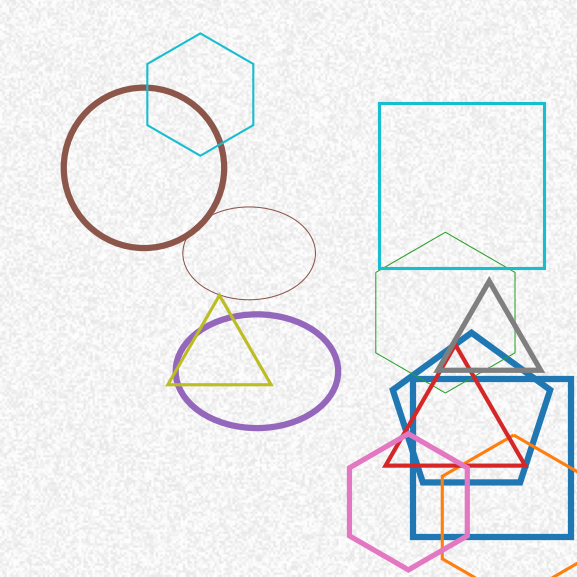[{"shape": "square", "thickness": 3, "radius": 0.68, "center": [0.851, 0.207]}, {"shape": "pentagon", "thickness": 3, "radius": 0.72, "center": [0.816, 0.28]}, {"shape": "hexagon", "thickness": 1.5, "radius": 0.71, "center": [0.89, 0.103]}, {"shape": "hexagon", "thickness": 0.5, "radius": 0.7, "center": [0.771, 0.458]}, {"shape": "triangle", "thickness": 2, "radius": 0.7, "center": [0.788, 0.263]}, {"shape": "oval", "thickness": 3, "radius": 0.7, "center": [0.445, 0.356]}, {"shape": "circle", "thickness": 3, "radius": 0.69, "center": [0.249, 0.708]}, {"shape": "oval", "thickness": 0.5, "radius": 0.57, "center": [0.431, 0.56]}, {"shape": "hexagon", "thickness": 2.5, "radius": 0.59, "center": [0.707, 0.13]}, {"shape": "triangle", "thickness": 2.5, "radius": 0.51, "center": [0.847, 0.409]}, {"shape": "triangle", "thickness": 1.5, "radius": 0.52, "center": [0.38, 0.385]}, {"shape": "hexagon", "thickness": 1, "radius": 0.53, "center": [0.347, 0.835]}, {"shape": "square", "thickness": 1.5, "radius": 0.71, "center": [0.8, 0.678]}]